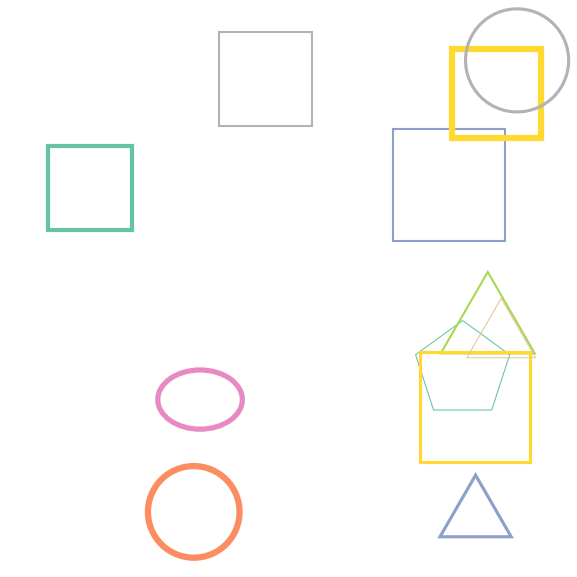[{"shape": "square", "thickness": 2, "radius": 0.36, "center": [0.155, 0.673]}, {"shape": "pentagon", "thickness": 0.5, "radius": 0.43, "center": [0.801, 0.358]}, {"shape": "circle", "thickness": 3, "radius": 0.4, "center": [0.335, 0.113]}, {"shape": "square", "thickness": 1, "radius": 0.49, "center": [0.777, 0.679]}, {"shape": "triangle", "thickness": 1.5, "radius": 0.36, "center": [0.824, 0.105]}, {"shape": "oval", "thickness": 2.5, "radius": 0.37, "center": [0.346, 0.307]}, {"shape": "triangle", "thickness": 1, "radius": 0.47, "center": [0.845, 0.434]}, {"shape": "square", "thickness": 3, "radius": 0.39, "center": [0.86, 0.837]}, {"shape": "square", "thickness": 1.5, "radius": 0.48, "center": [0.822, 0.295]}, {"shape": "triangle", "thickness": 0.5, "radius": 0.34, "center": [0.868, 0.414]}, {"shape": "circle", "thickness": 1.5, "radius": 0.45, "center": [0.895, 0.895]}, {"shape": "square", "thickness": 1, "radius": 0.41, "center": [0.46, 0.862]}]